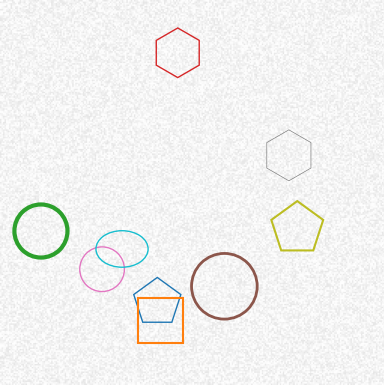[{"shape": "pentagon", "thickness": 1, "radius": 0.32, "center": [0.409, 0.215]}, {"shape": "square", "thickness": 1.5, "radius": 0.29, "center": [0.416, 0.167]}, {"shape": "circle", "thickness": 3, "radius": 0.34, "center": [0.106, 0.4]}, {"shape": "hexagon", "thickness": 1, "radius": 0.32, "center": [0.462, 0.863]}, {"shape": "circle", "thickness": 2, "radius": 0.43, "center": [0.583, 0.256]}, {"shape": "circle", "thickness": 1, "radius": 0.29, "center": [0.265, 0.301]}, {"shape": "hexagon", "thickness": 0.5, "radius": 0.33, "center": [0.75, 0.597]}, {"shape": "pentagon", "thickness": 1.5, "radius": 0.35, "center": [0.772, 0.407]}, {"shape": "oval", "thickness": 1, "radius": 0.34, "center": [0.317, 0.353]}]